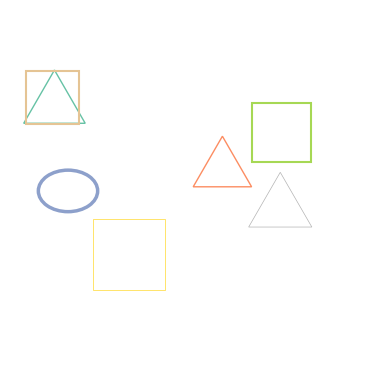[{"shape": "triangle", "thickness": 1, "radius": 0.46, "center": [0.141, 0.726]}, {"shape": "triangle", "thickness": 1, "radius": 0.44, "center": [0.578, 0.559]}, {"shape": "oval", "thickness": 2.5, "radius": 0.39, "center": [0.177, 0.504]}, {"shape": "square", "thickness": 1.5, "radius": 0.38, "center": [0.732, 0.656]}, {"shape": "square", "thickness": 0.5, "radius": 0.47, "center": [0.335, 0.339]}, {"shape": "square", "thickness": 1.5, "radius": 0.34, "center": [0.136, 0.747]}, {"shape": "triangle", "thickness": 0.5, "radius": 0.47, "center": [0.728, 0.458]}]